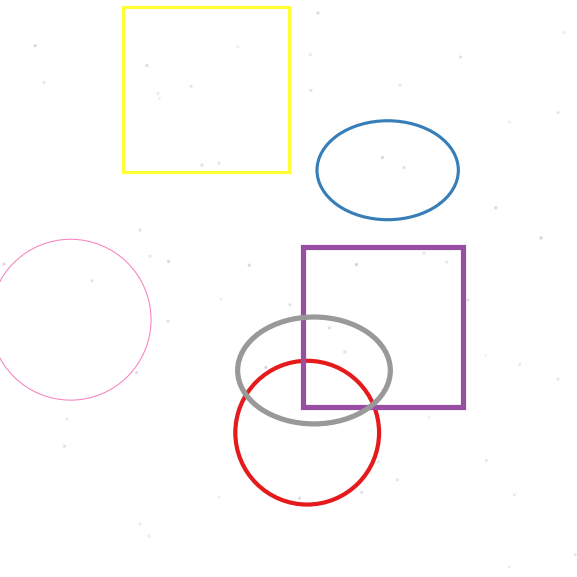[{"shape": "circle", "thickness": 2, "radius": 0.62, "center": [0.532, 0.25]}, {"shape": "oval", "thickness": 1.5, "radius": 0.61, "center": [0.671, 0.704]}, {"shape": "square", "thickness": 2.5, "radius": 0.69, "center": [0.663, 0.434]}, {"shape": "square", "thickness": 1.5, "radius": 0.72, "center": [0.357, 0.844]}, {"shape": "circle", "thickness": 0.5, "radius": 0.7, "center": [0.122, 0.446]}, {"shape": "oval", "thickness": 2.5, "radius": 0.66, "center": [0.544, 0.358]}]